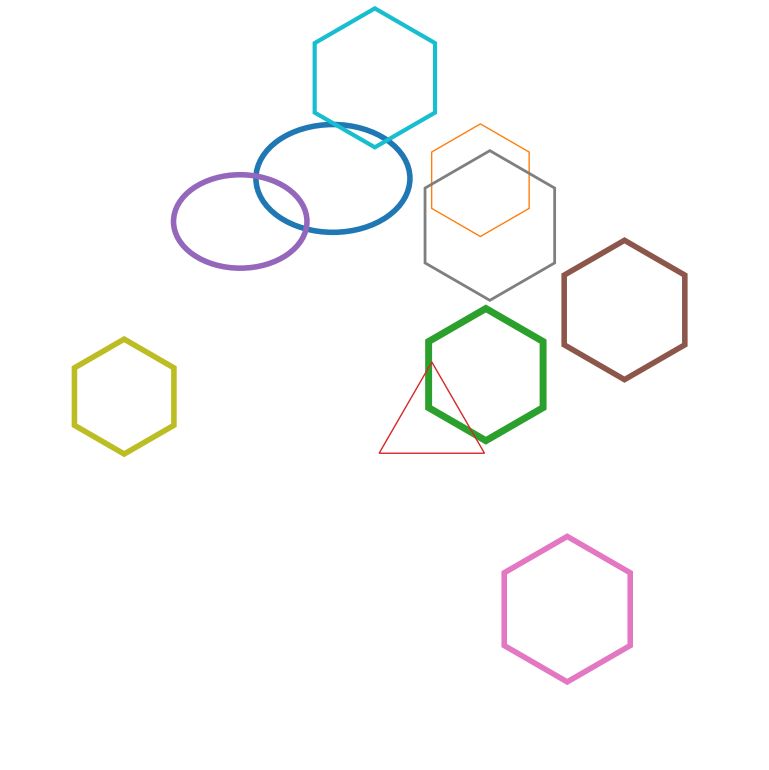[{"shape": "oval", "thickness": 2, "radius": 0.5, "center": [0.432, 0.768]}, {"shape": "hexagon", "thickness": 0.5, "radius": 0.37, "center": [0.624, 0.766]}, {"shape": "hexagon", "thickness": 2.5, "radius": 0.43, "center": [0.631, 0.514]}, {"shape": "triangle", "thickness": 0.5, "radius": 0.39, "center": [0.561, 0.451]}, {"shape": "oval", "thickness": 2, "radius": 0.43, "center": [0.312, 0.712]}, {"shape": "hexagon", "thickness": 2, "radius": 0.45, "center": [0.811, 0.597]}, {"shape": "hexagon", "thickness": 2, "radius": 0.47, "center": [0.737, 0.209]}, {"shape": "hexagon", "thickness": 1, "radius": 0.49, "center": [0.636, 0.707]}, {"shape": "hexagon", "thickness": 2, "radius": 0.37, "center": [0.161, 0.485]}, {"shape": "hexagon", "thickness": 1.5, "radius": 0.45, "center": [0.487, 0.899]}]